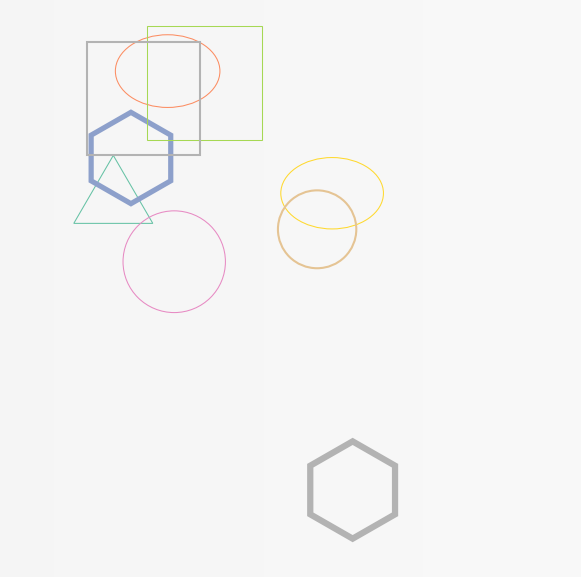[{"shape": "triangle", "thickness": 0.5, "radius": 0.39, "center": [0.195, 0.652]}, {"shape": "oval", "thickness": 0.5, "radius": 0.45, "center": [0.288, 0.876]}, {"shape": "hexagon", "thickness": 2.5, "radius": 0.4, "center": [0.225, 0.726]}, {"shape": "circle", "thickness": 0.5, "radius": 0.44, "center": [0.3, 0.546]}, {"shape": "square", "thickness": 0.5, "radius": 0.49, "center": [0.352, 0.855]}, {"shape": "oval", "thickness": 0.5, "radius": 0.44, "center": [0.571, 0.665]}, {"shape": "circle", "thickness": 1, "radius": 0.34, "center": [0.546, 0.602]}, {"shape": "hexagon", "thickness": 3, "radius": 0.42, "center": [0.607, 0.151]}, {"shape": "square", "thickness": 1, "radius": 0.49, "center": [0.247, 0.829]}]